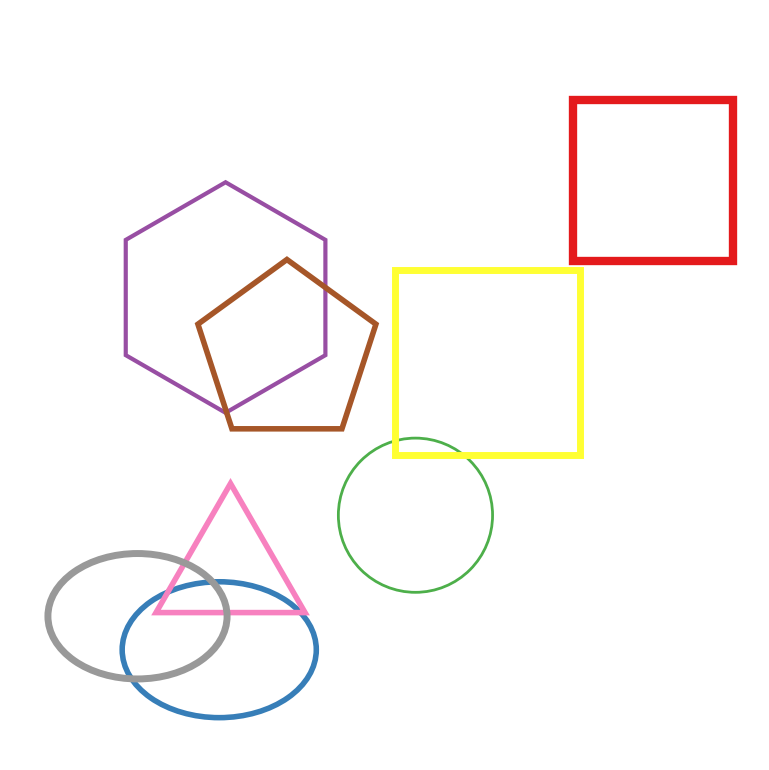[{"shape": "square", "thickness": 3, "radius": 0.52, "center": [0.848, 0.766]}, {"shape": "oval", "thickness": 2, "radius": 0.63, "center": [0.285, 0.156]}, {"shape": "circle", "thickness": 1, "radius": 0.5, "center": [0.54, 0.331]}, {"shape": "hexagon", "thickness": 1.5, "radius": 0.75, "center": [0.293, 0.614]}, {"shape": "square", "thickness": 2.5, "radius": 0.6, "center": [0.633, 0.529]}, {"shape": "pentagon", "thickness": 2, "radius": 0.61, "center": [0.373, 0.541]}, {"shape": "triangle", "thickness": 2, "radius": 0.56, "center": [0.299, 0.26]}, {"shape": "oval", "thickness": 2.5, "radius": 0.58, "center": [0.179, 0.2]}]